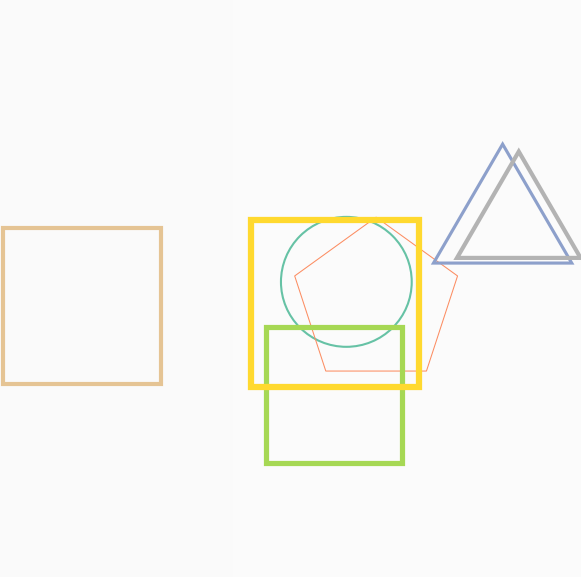[{"shape": "circle", "thickness": 1, "radius": 0.56, "center": [0.596, 0.511]}, {"shape": "pentagon", "thickness": 0.5, "radius": 0.74, "center": [0.647, 0.476]}, {"shape": "triangle", "thickness": 1.5, "radius": 0.69, "center": [0.865, 0.612]}, {"shape": "square", "thickness": 2.5, "radius": 0.59, "center": [0.574, 0.315]}, {"shape": "square", "thickness": 3, "radius": 0.72, "center": [0.576, 0.474]}, {"shape": "square", "thickness": 2, "radius": 0.68, "center": [0.141, 0.469]}, {"shape": "triangle", "thickness": 2, "radius": 0.61, "center": [0.893, 0.614]}]